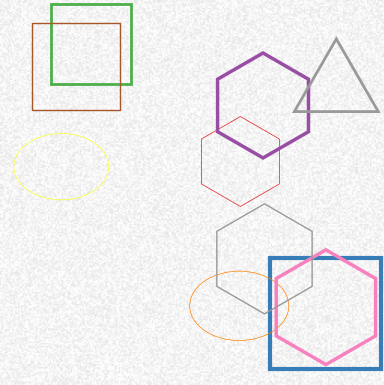[{"shape": "hexagon", "thickness": 0.5, "radius": 0.58, "center": [0.624, 0.581]}, {"shape": "square", "thickness": 3, "radius": 0.72, "center": [0.845, 0.187]}, {"shape": "square", "thickness": 2, "radius": 0.52, "center": [0.236, 0.886]}, {"shape": "hexagon", "thickness": 2.5, "radius": 0.68, "center": [0.683, 0.726]}, {"shape": "oval", "thickness": 0.5, "radius": 0.64, "center": [0.621, 0.206]}, {"shape": "oval", "thickness": 0.5, "radius": 0.62, "center": [0.159, 0.567]}, {"shape": "square", "thickness": 1, "radius": 0.57, "center": [0.197, 0.827]}, {"shape": "hexagon", "thickness": 2.5, "radius": 0.75, "center": [0.847, 0.202]}, {"shape": "hexagon", "thickness": 1, "radius": 0.71, "center": [0.687, 0.328]}, {"shape": "triangle", "thickness": 2, "radius": 0.63, "center": [0.873, 0.773]}]